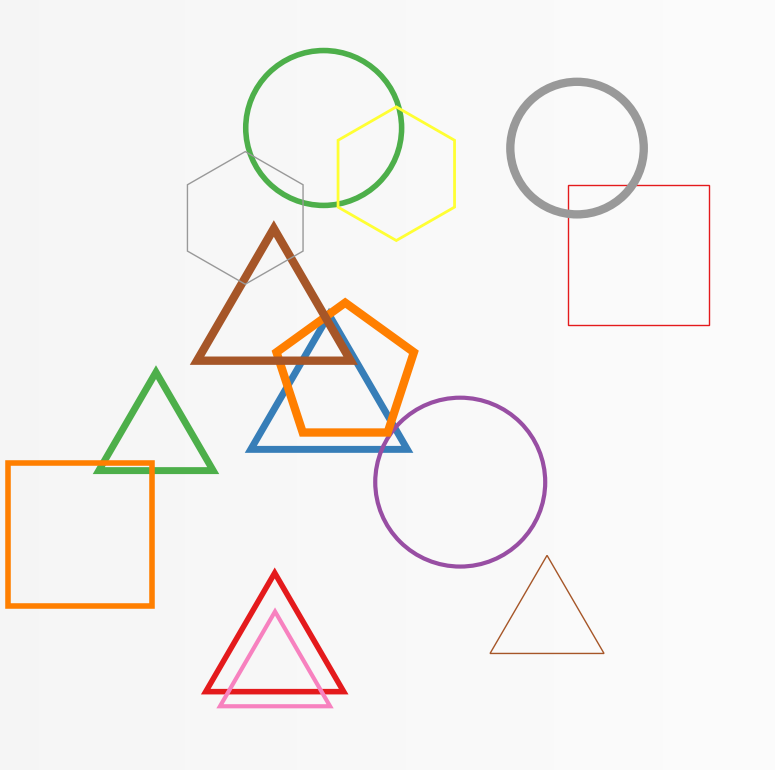[{"shape": "triangle", "thickness": 2, "radius": 0.51, "center": [0.354, 0.153]}, {"shape": "square", "thickness": 0.5, "radius": 0.45, "center": [0.823, 0.668]}, {"shape": "triangle", "thickness": 2.5, "radius": 0.58, "center": [0.425, 0.475]}, {"shape": "triangle", "thickness": 2.5, "radius": 0.43, "center": [0.201, 0.431]}, {"shape": "circle", "thickness": 2, "radius": 0.5, "center": [0.418, 0.834]}, {"shape": "circle", "thickness": 1.5, "radius": 0.55, "center": [0.594, 0.374]}, {"shape": "square", "thickness": 2, "radius": 0.46, "center": [0.103, 0.306]}, {"shape": "pentagon", "thickness": 3, "radius": 0.47, "center": [0.445, 0.514]}, {"shape": "hexagon", "thickness": 1, "radius": 0.43, "center": [0.511, 0.774]}, {"shape": "triangle", "thickness": 3, "radius": 0.57, "center": [0.353, 0.589]}, {"shape": "triangle", "thickness": 0.5, "radius": 0.42, "center": [0.706, 0.194]}, {"shape": "triangle", "thickness": 1.5, "radius": 0.41, "center": [0.355, 0.124]}, {"shape": "circle", "thickness": 3, "radius": 0.43, "center": [0.745, 0.808]}, {"shape": "hexagon", "thickness": 0.5, "radius": 0.43, "center": [0.316, 0.717]}]